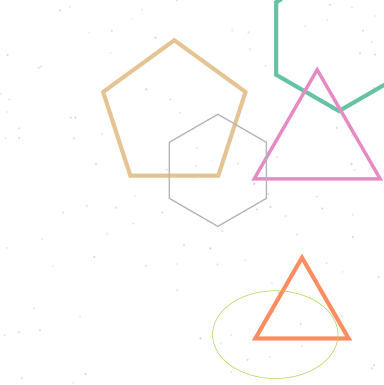[{"shape": "hexagon", "thickness": 3, "radius": 0.94, "center": [0.88, 0.9]}, {"shape": "triangle", "thickness": 3, "radius": 0.7, "center": [0.784, 0.191]}, {"shape": "triangle", "thickness": 2.5, "radius": 0.94, "center": [0.824, 0.63]}, {"shape": "oval", "thickness": 0.5, "radius": 0.81, "center": [0.715, 0.131]}, {"shape": "pentagon", "thickness": 3, "radius": 0.97, "center": [0.453, 0.701]}, {"shape": "hexagon", "thickness": 1, "radius": 0.73, "center": [0.566, 0.558]}]